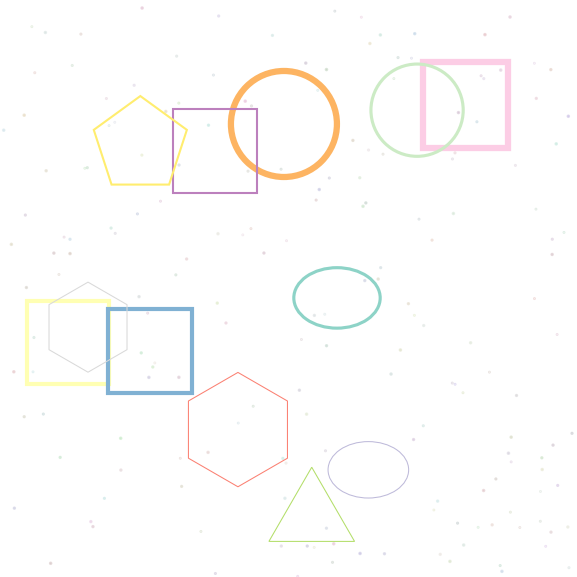[{"shape": "oval", "thickness": 1.5, "radius": 0.37, "center": [0.584, 0.483]}, {"shape": "square", "thickness": 2, "radius": 0.36, "center": [0.117, 0.406]}, {"shape": "oval", "thickness": 0.5, "radius": 0.35, "center": [0.638, 0.186]}, {"shape": "hexagon", "thickness": 0.5, "radius": 0.49, "center": [0.412, 0.255]}, {"shape": "square", "thickness": 2, "radius": 0.36, "center": [0.259, 0.391]}, {"shape": "circle", "thickness": 3, "radius": 0.46, "center": [0.492, 0.784]}, {"shape": "triangle", "thickness": 0.5, "radius": 0.43, "center": [0.54, 0.104]}, {"shape": "square", "thickness": 3, "radius": 0.37, "center": [0.806, 0.817]}, {"shape": "hexagon", "thickness": 0.5, "radius": 0.39, "center": [0.152, 0.433]}, {"shape": "square", "thickness": 1, "radius": 0.37, "center": [0.372, 0.737]}, {"shape": "circle", "thickness": 1.5, "radius": 0.4, "center": [0.722, 0.808]}, {"shape": "pentagon", "thickness": 1, "radius": 0.42, "center": [0.243, 0.748]}]